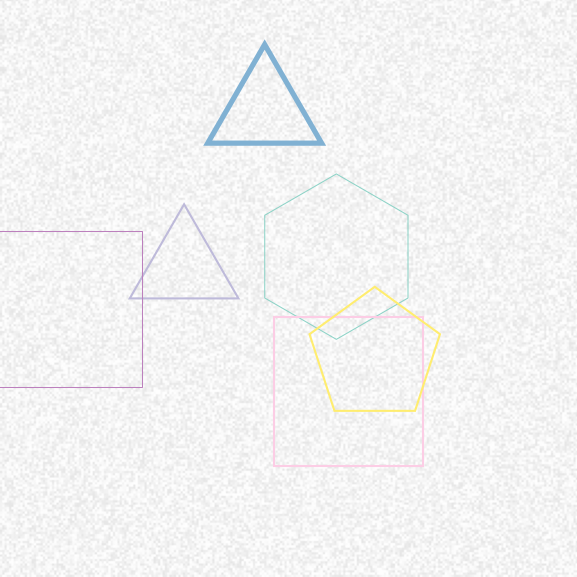[{"shape": "hexagon", "thickness": 0.5, "radius": 0.72, "center": [0.582, 0.555]}, {"shape": "triangle", "thickness": 1, "radius": 0.54, "center": [0.319, 0.537]}, {"shape": "triangle", "thickness": 2.5, "radius": 0.57, "center": [0.458, 0.808]}, {"shape": "square", "thickness": 1, "radius": 0.64, "center": [0.604, 0.322]}, {"shape": "square", "thickness": 0.5, "radius": 0.68, "center": [0.11, 0.464]}, {"shape": "pentagon", "thickness": 1, "radius": 0.59, "center": [0.649, 0.384]}]